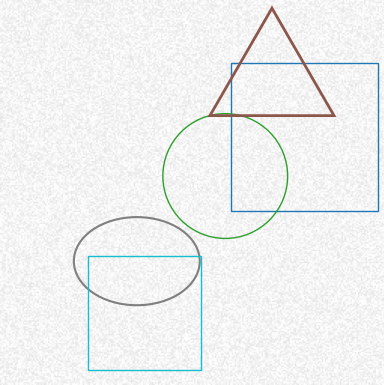[{"shape": "square", "thickness": 1, "radius": 0.96, "center": [0.791, 0.644]}, {"shape": "circle", "thickness": 1, "radius": 0.81, "center": [0.585, 0.543]}, {"shape": "triangle", "thickness": 2, "radius": 0.93, "center": [0.706, 0.793]}, {"shape": "oval", "thickness": 1.5, "radius": 0.82, "center": [0.355, 0.322]}, {"shape": "square", "thickness": 1, "radius": 0.74, "center": [0.375, 0.187]}]